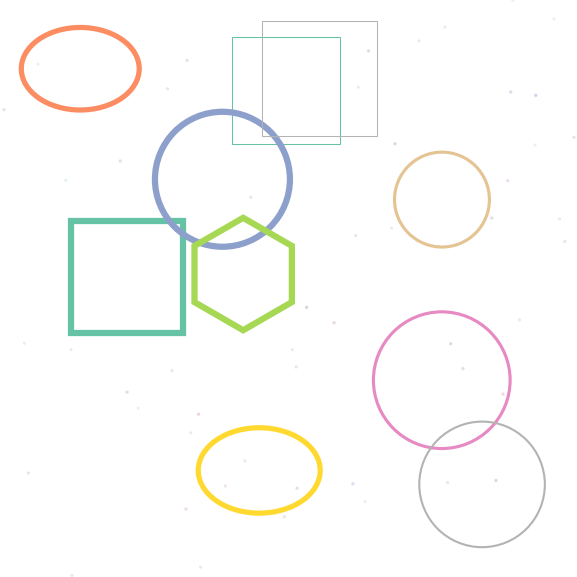[{"shape": "square", "thickness": 0.5, "radius": 0.46, "center": [0.495, 0.842]}, {"shape": "square", "thickness": 3, "radius": 0.49, "center": [0.22, 0.519]}, {"shape": "oval", "thickness": 2.5, "radius": 0.51, "center": [0.139, 0.88]}, {"shape": "circle", "thickness": 3, "radius": 0.58, "center": [0.385, 0.689]}, {"shape": "circle", "thickness": 1.5, "radius": 0.59, "center": [0.765, 0.341]}, {"shape": "hexagon", "thickness": 3, "radius": 0.49, "center": [0.421, 0.525]}, {"shape": "oval", "thickness": 2.5, "radius": 0.53, "center": [0.449, 0.185]}, {"shape": "circle", "thickness": 1.5, "radius": 0.41, "center": [0.765, 0.654]}, {"shape": "circle", "thickness": 1, "radius": 0.54, "center": [0.835, 0.16]}, {"shape": "square", "thickness": 0.5, "radius": 0.5, "center": [0.554, 0.863]}]